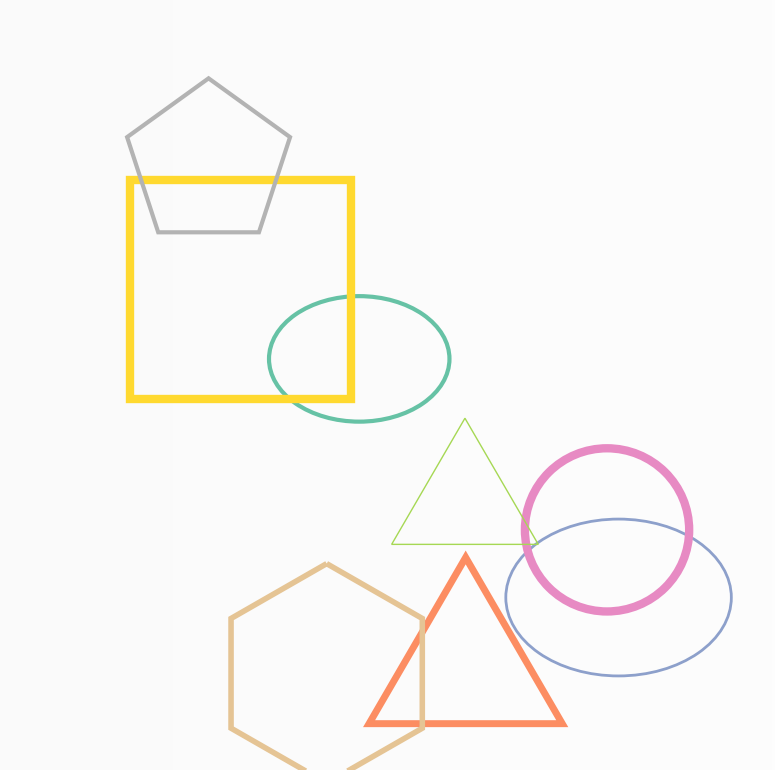[{"shape": "oval", "thickness": 1.5, "radius": 0.58, "center": [0.464, 0.534]}, {"shape": "triangle", "thickness": 2.5, "radius": 0.72, "center": [0.601, 0.132]}, {"shape": "oval", "thickness": 1, "radius": 0.73, "center": [0.798, 0.224]}, {"shape": "circle", "thickness": 3, "radius": 0.53, "center": [0.783, 0.312]}, {"shape": "triangle", "thickness": 0.5, "radius": 0.55, "center": [0.6, 0.348]}, {"shape": "square", "thickness": 3, "radius": 0.71, "center": [0.31, 0.624]}, {"shape": "hexagon", "thickness": 2, "radius": 0.71, "center": [0.422, 0.126]}, {"shape": "pentagon", "thickness": 1.5, "radius": 0.55, "center": [0.269, 0.788]}]